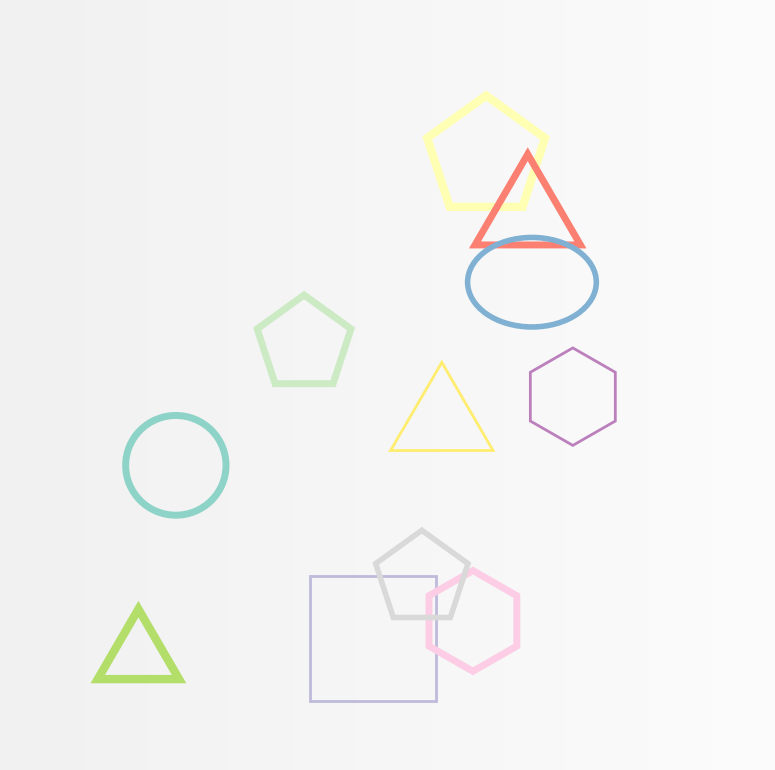[{"shape": "circle", "thickness": 2.5, "radius": 0.32, "center": [0.227, 0.396]}, {"shape": "pentagon", "thickness": 3, "radius": 0.4, "center": [0.627, 0.796]}, {"shape": "square", "thickness": 1, "radius": 0.41, "center": [0.481, 0.171]}, {"shape": "triangle", "thickness": 2.5, "radius": 0.39, "center": [0.681, 0.721]}, {"shape": "oval", "thickness": 2, "radius": 0.42, "center": [0.686, 0.633]}, {"shape": "triangle", "thickness": 3, "radius": 0.3, "center": [0.179, 0.148]}, {"shape": "hexagon", "thickness": 2.5, "radius": 0.33, "center": [0.61, 0.194]}, {"shape": "pentagon", "thickness": 2, "radius": 0.31, "center": [0.544, 0.249]}, {"shape": "hexagon", "thickness": 1, "radius": 0.32, "center": [0.739, 0.485]}, {"shape": "pentagon", "thickness": 2.5, "radius": 0.32, "center": [0.392, 0.553]}, {"shape": "triangle", "thickness": 1, "radius": 0.38, "center": [0.57, 0.453]}]